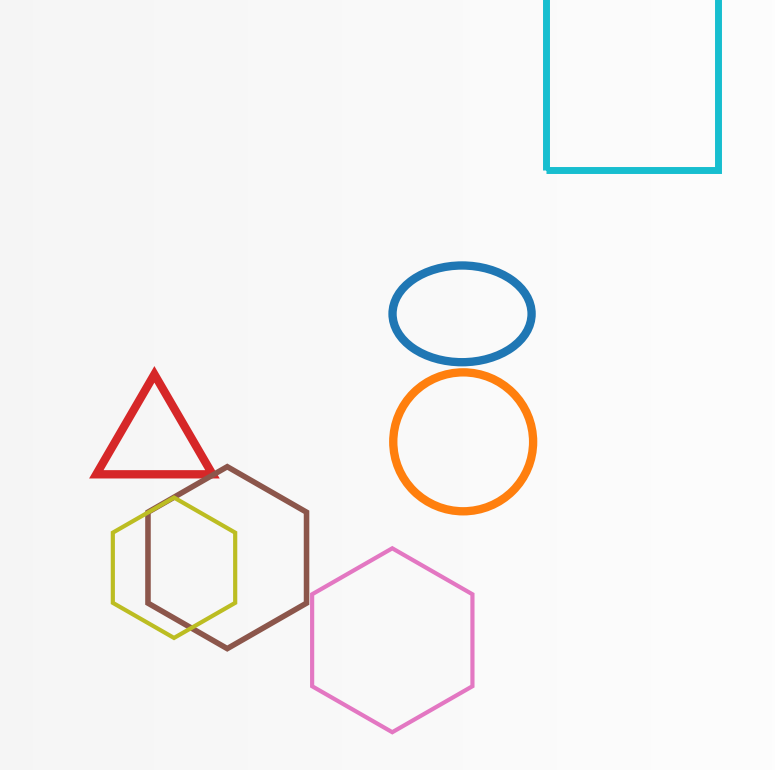[{"shape": "oval", "thickness": 3, "radius": 0.45, "center": [0.596, 0.592]}, {"shape": "circle", "thickness": 3, "radius": 0.45, "center": [0.598, 0.426]}, {"shape": "triangle", "thickness": 3, "radius": 0.43, "center": [0.199, 0.427]}, {"shape": "hexagon", "thickness": 2, "radius": 0.59, "center": [0.293, 0.276]}, {"shape": "hexagon", "thickness": 1.5, "radius": 0.6, "center": [0.506, 0.169]}, {"shape": "hexagon", "thickness": 1.5, "radius": 0.46, "center": [0.225, 0.263]}, {"shape": "square", "thickness": 2.5, "radius": 0.55, "center": [0.815, 0.891]}]